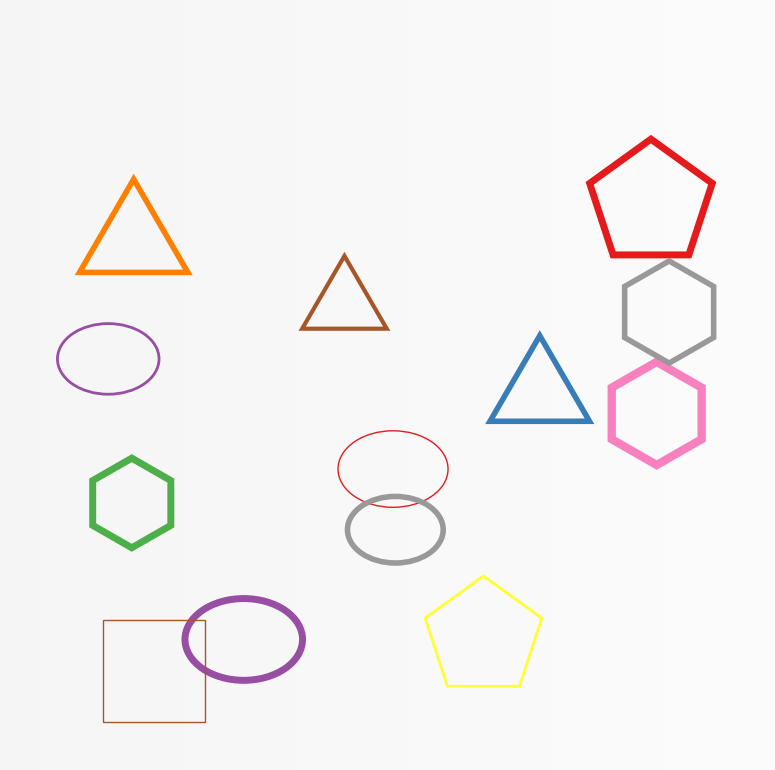[{"shape": "oval", "thickness": 0.5, "radius": 0.35, "center": [0.507, 0.391]}, {"shape": "pentagon", "thickness": 2.5, "radius": 0.42, "center": [0.84, 0.736]}, {"shape": "triangle", "thickness": 2, "radius": 0.37, "center": [0.696, 0.49]}, {"shape": "hexagon", "thickness": 2.5, "radius": 0.29, "center": [0.17, 0.347]}, {"shape": "oval", "thickness": 2.5, "radius": 0.38, "center": [0.315, 0.17]}, {"shape": "oval", "thickness": 1, "radius": 0.33, "center": [0.14, 0.534]}, {"shape": "triangle", "thickness": 2, "radius": 0.4, "center": [0.172, 0.687]}, {"shape": "pentagon", "thickness": 1, "radius": 0.4, "center": [0.624, 0.173]}, {"shape": "triangle", "thickness": 1.5, "radius": 0.31, "center": [0.444, 0.605]}, {"shape": "square", "thickness": 0.5, "radius": 0.33, "center": [0.199, 0.129]}, {"shape": "hexagon", "thickness": 3, "radius": 0.33, "center": [0.847, 0.463]}, {"shape": "oval", "thickness": 2, "radius": 0.31, "center": [0.51, 0.312]}, {"shape": "hexagon", "thickness": 2, "radius": 0.33, "center": [0.863, 0.595]}]